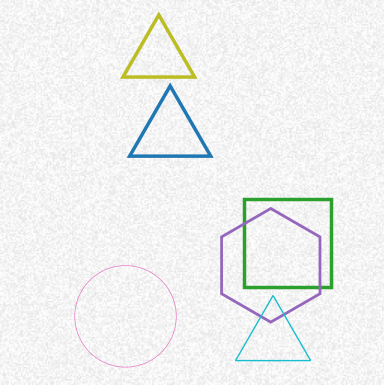[{"shape": "triangle", "thickness": 2.5, "radius": 0.61, "center": [0.442, 0.655]}, {"shape": "square", "thickness": 2.5, "radius": 0.57, "center": [0.746, 0.369]}, {"shape": "hexagon", "thickness": 2, "radius": 0.74, "center": [0.703, 0.311]}, {"shape": "circle", "thickness": 0.5, "radius": 0.66, "center": [0.326, 0.178]}, {"shape": "triangle", "thickness": 2.5, "radius": 0.54, "center": [0.412, 0.854]}, {"shape": "triangle", "thickness": 1, "radius": 0.56, "center": [0.709, 0.12]}]